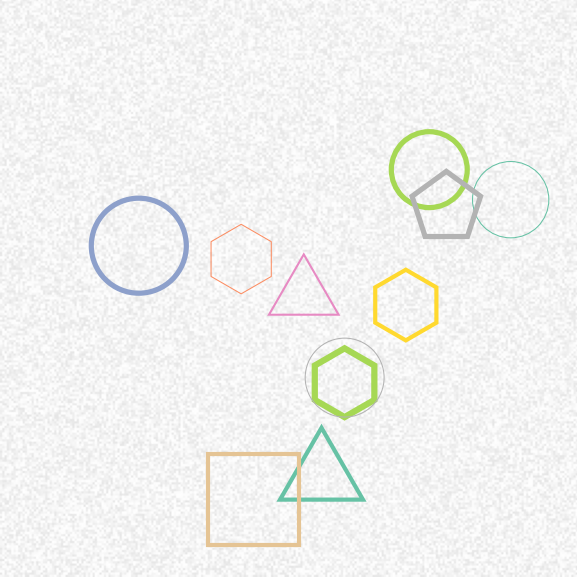[{"shape": "circle", "thickness": 0.5, "radius": 0.33, "center": [0.884, 0.653]}, {"shape": "triangle", "thickness": 2, "radius": 0.41, "center": [0.557, 0.175]}, {"shape": "hexagon", "thickness": 0.5, "radius": 0.3, "center": [0.418, 0.551]}, {"shape": "circle", "thickness": 2.5, "radius": 0.41, "center": [0.24, 0.574]}, {"shape": "triangle", "thickness": 1, "radius": 0.35, "center": [0.526, 0.489]}, {"shape": "circle", "thickness": 2.5, "radius": 0.33, "center": [0.743, 0.705]}, {"shape": "hexagon", "thickness": 3, "radius": 0.3, "center": [0.597, 0.336]}, {"shape": "hexagon", "thickness": 2, "radius": 0.31, "center": [0.703, 0.471]}, {"shape": "square", "thickness": 2, "radius": 0.39, "center": [0.438, 0.135]}, {"shape": "pentagon", "thickness": 2.5, "radius": 0.31, "center": [0.773, 0.64]}, {"shape": "circle", "thickness": 0.5, "radius": 0.34, "center": [0.597, 0.345]}]